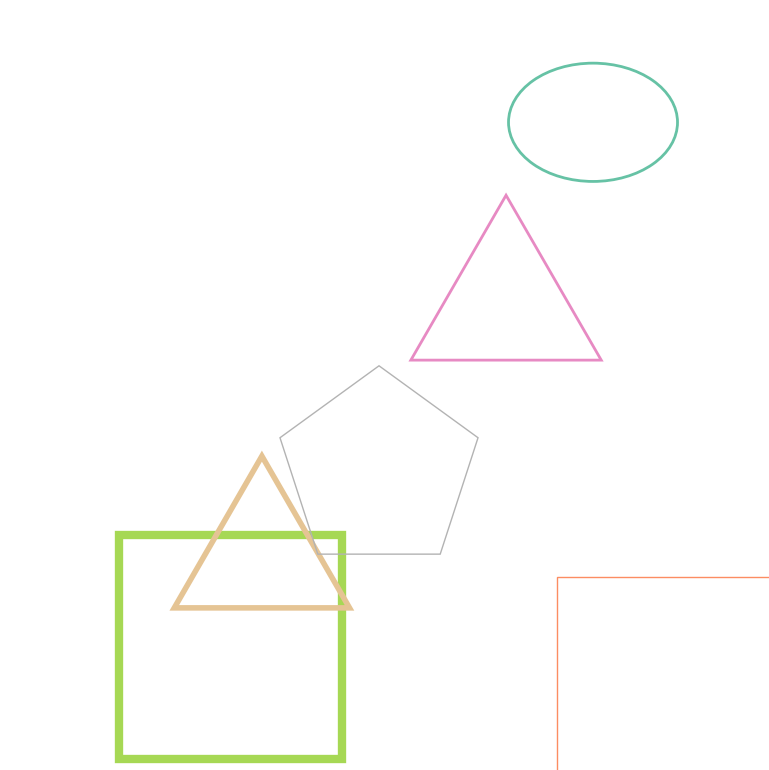[{"shape": "oval", "thickness": 1, "radius": 0.55, "center": [0.77, 0.841]}, {"shape": "square", "thickness": 0.5, "radius": 0.73, "center": [0.869, 0.105]}, {"shape": "triangle", "thickness": 1, "radius": 0.71, "center": [0.657, 0.604]}, {"shape": "square", "thickness": 3, "radius": 0.73, "center": [0.3, 0.16]}, {"shape": "triangle", "thickness": 2, "radius": 0.66, "center": [0.34, 0.276]}, {"shape": "pentagon", "thickness": 0.5, "radius": 0.68, "center": [0.492, 0.39]}]